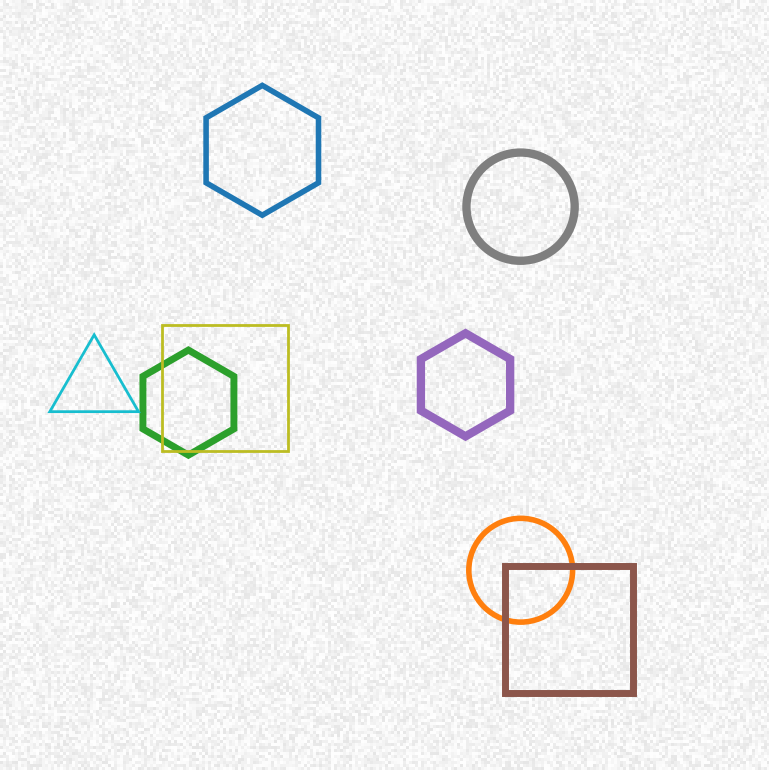[{"shape": "hexagon", "thickness": 2, "radius": 0.42, "center": [0.341, 0.805]}, {"shape": "circle", "thickness": 2, "radius": 0.34, "center": [0.676, 0.259]}, {"shape": "hexagon", "thickness": 2.5, "radius": 0.34, "center": [0.245, 0.477]}, {"shape": "hexagon", "thickness": 3, "radius": 0.33, "center": [0.605, 0.5]}, {"shape": "square", "thickness": 2.5, "radius": 0.41, "center": [0.739, 0.182]}, {"shape": "circle", "thickness": 3, "radius": 0.35, "center": [0.676, 0.732]}, {"shape": "square", "thickness": 1, "radius": 0.41, "center": [0.292, 0.496]}, {"shape": "triangle", "thickness": 1, "radius": 0.33, "center": [0.122, 0.499]}]